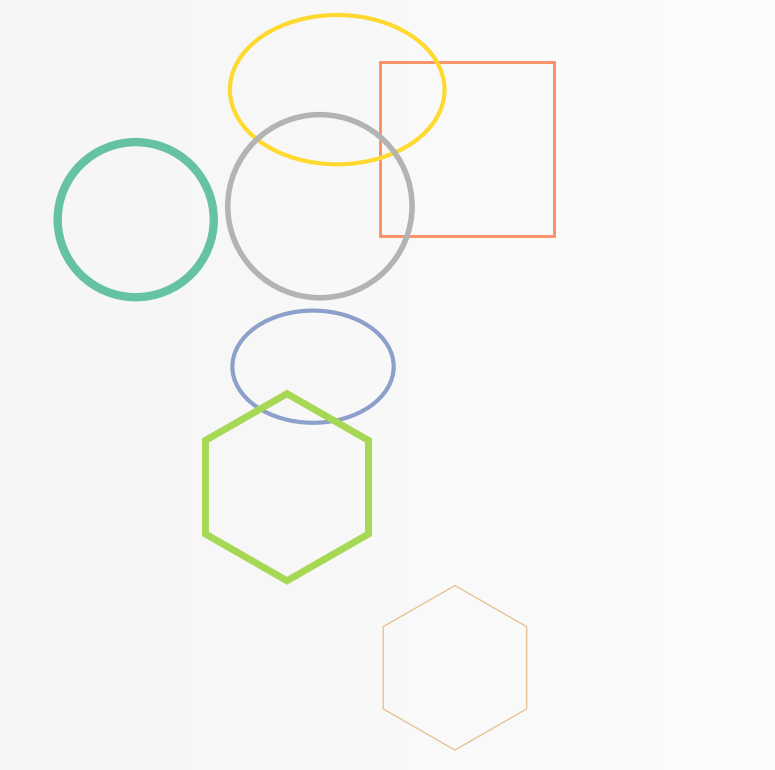[{"shape": "circle", "thickness": 3, "radius": 0.5, "center": [0.175, 0.715]}, {"shape": "square", "thickness": 1, "radius": 0.56, "center": [0.603, 0.806]}, {"shape": "oval", "thickness": 1.5, "radius": 0.52, "center": [0.404, 0.524]}, {"shape": "hexagon", "thickness": 2.5, "radius": 0.61, "center": [0.37, 0.367]}, {"shape": "oval", "thickness": 1.5, "radius": 0.69, "center": [0.435, 0.884]}, {"shape": "hexagon", "thickness": 0.5, "radius": 0.53, "center": [0.587, 0.133]}, {"shape": "circle", "thickness": 2, "radius": 0.59, "center": [0.413, 0.732]}]